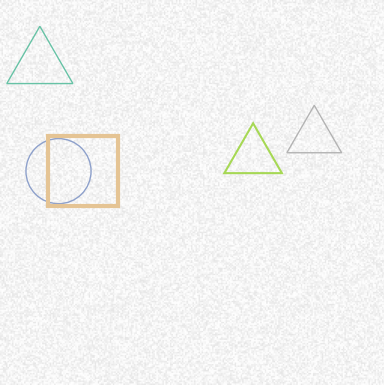[{"shape": "triangle", "thickness": 1, "radius": 0.5, "center": [0.103, 0.833]}, {"shape": "circle", "thickness": 1, "radius": 0.42, "center": [0.152, 0.555]}, {"shape": "triangle", "thickness": 1.5, "radius": 0.43, "center": [0.657, 0.593]}, {"shape": "square", "thickness": 3, "radius": 0.45, "center": [0.215, 0.556]}, {"shape": "triangle", "thickness": 1, "radius": 0.41, "center": [0.816, 0.644]}]